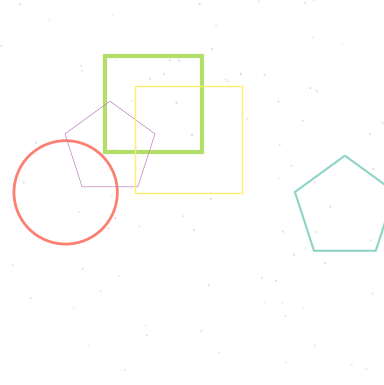[{"shape": "pentagon", "thickness": 1.5, "radius": 0.68, "center": [0.896, 0.459]}, {"shape": "circle", "thickness": 2, "radius": 0.67, "center": [0.171, 0.5]}, {"shape": "square", "thickness": 3, "radius": 0.63, "center": [0.398, 0.73]}, {"shape": "pentagon", "thickness": 0.5, "radius": 0.61, "center": [0.286, 0.614]}, {"shape": "square", "thickness": 1, "radius": 0.69, "center": [0.49, 0.638]}]